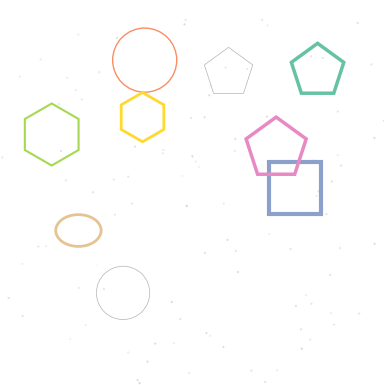[{"shape": "pentagon", "thickness": 2.5, "radius": 0.36, "center": [0.825, 0.816]}, {"shape": "circle", "thickness": 1, "radius": 0.42, "center": [0.376, 0.844]}, {"shape": "square", "thickness": 3, "radius": 0.34, "center": [0.767, 0.513]}, {"shape": "pentagon", "thickness": 2.5, "radius": 0.41, "center": [0.717, 0.614]}, {"shape": "hexagon", "thickness": 1.5, "radius": 0.4, "center": [0.134, 0.651]}, {"shape": "hexagon", "thickness": 2, "radius": 0.32, "center": [0.37, 0.696]}, {"shape": "oval", "thickness": 2, "radius": 0.29, "center": [0.204, 0.401]}, {"shape": "pentagon", "thickness": 0.5, "radius": 0.33, "center": [0.594, 0.811]}, {"shape": "circle", "thickness": 0.5, "radius": 0.35, "center": [0.32, 0.239]}]